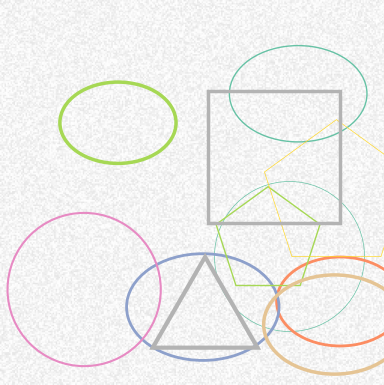[{"shape": "circle", "thickness": 0.5, "radius": 0.97, "center": [0.752, 0.334]}, {"shape": "oval", "thickness": 1, "radius": 0.89, "center": [0.774, 0.756]}, {"shape": "oval", "thickness": 2, "radius": 0.83, "center": [0.883, 0.217]}, {"shape": "oval", "thickness": 2, "radius": 0.99, "center": [0.527, 0.202]}, {"shape": "circle", "thickness": 1.5, "radius": 1.0, "center": [0.219, 0.248]}, {"shape": "oval", "thickness": 2.5, "radius": 0.75, "center": [0.306, 0.681]}, {"shape": "pentagon", "thickness": 1, "radius": 0.71, "center": [0.696, 0.373]}, {"shape": "pentagon", "thickness": 0.5, "radius": 0.98, "center": [0.874, 0.493]}, {"shape": "oval", "thickness": 2.5, "radius": 0.92, "center": [0.869, 0.157]}, {"shape": "square", "thickness": 2.5, "radius": 0.86, "center": [0.712, 0.593]}, {"shape": "triangle", "thickness": 3, "radius": 0.79, "center": [0.533, 0.176]}]